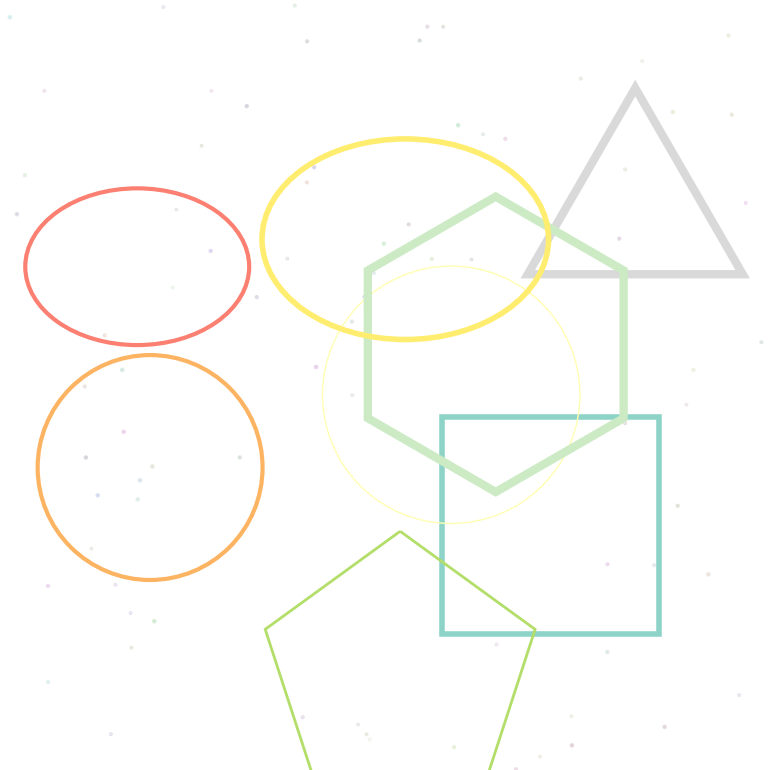[{"shape": "square", "thickness": 2, "radius": 0.7, "center": [0.715, 0.318]}, {"shape": "circle", "thickness": 0.5, "radius": 0.84, "center": [0.586, 0.487]}, {"shape": "oval", "thickness": 1.5, "radius": 0.73, "center": [0.178, 0.654]}, {"shape": "circle", "thickness": 1.5, "radius": 0.73, "center": [0.195, 0.393]}, {"shape": "pentagon", "thickness": 1, "radius": 0.92, "center": [0.52, 0.126]}, {"shape": "triangle", "thickness": 3, "radius": 0.81, "center": [0.825, 0.724]}, {"shape": "hexagon", "thickness": 3, "radius": 0.96, "center": [0.644, 0.553]}, {"shape": "oval", "thickness": 2, "radius": 0.93, "center": [0.526, 0.689]}]